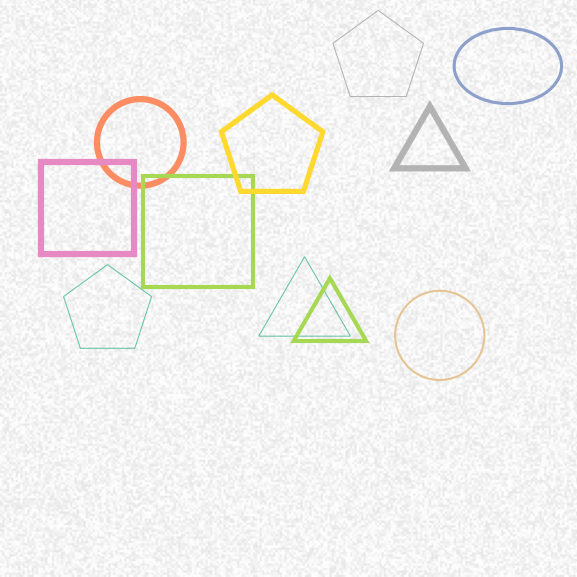[{"shape": "pentagon", "thickness": 0.5, "radius": 0.4, "center": [0.186, 0.461]}, {"shape": "triangle", "thickness": 0.5, "radius": 0.46, "center": [0.527, 0.463]}, {"shape": "circle", "thickness": 3, "radius": 0.37, "center": [0.243, 0.753]}, {"shape": "oval", "thickness": 1.5, "radius": 0.47, "center": [0.879, 0.885]}, {"shape": "square", "thickness": 3, "radius": 0.4, "center": [0.151, 0.639]}, {"shape": "triangle", "thickness": 2, "radius": 0.36, "center": [0.571, 0.445]}, {"shape": "square", "thickness": 2, "radius": 0.48, "center": [0.343, 0.599]}, {"shape": "pentagon", "thickness": 2.5, "radius": 0.46, "center": [0.471, 0.742]}, {"shape": "circle", "thickness": 1, "radius": 0.39, "center": [0.761, 0.418]}, {"shape": "triangle", "thickness": 3, "radius": 0.36, "center": [0.744, 0.743]}, {"shape": "pentagon", "thickness": 0.5, "radius": 0.41, "center": [0.655, 0.899]}]